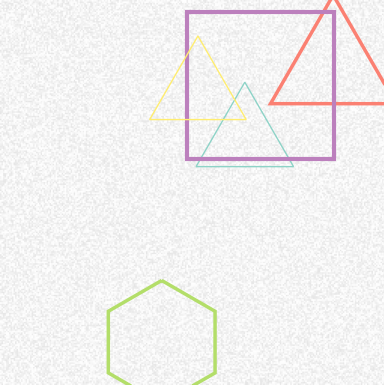[{"shape": "triangle", "thickness": 1, "radius": 0.73, "center": [0.636, 0.64]}, {"shape": "triangle", "thickness": 2.5, "radius": 0.94, "center": [0.866, 0.825]}, {"shape": "hexagon", "thickness": 2.5, "radius": 0.8, "center": [0.42, 0.111]}, {"shape": "square", "thickness": 3, "radius": 0.96, "center": [0.676, 0.779]}, {"shape": "triangle", "thickness": 1, "radius": 0.72, "center": [0.514, 0.762]}]